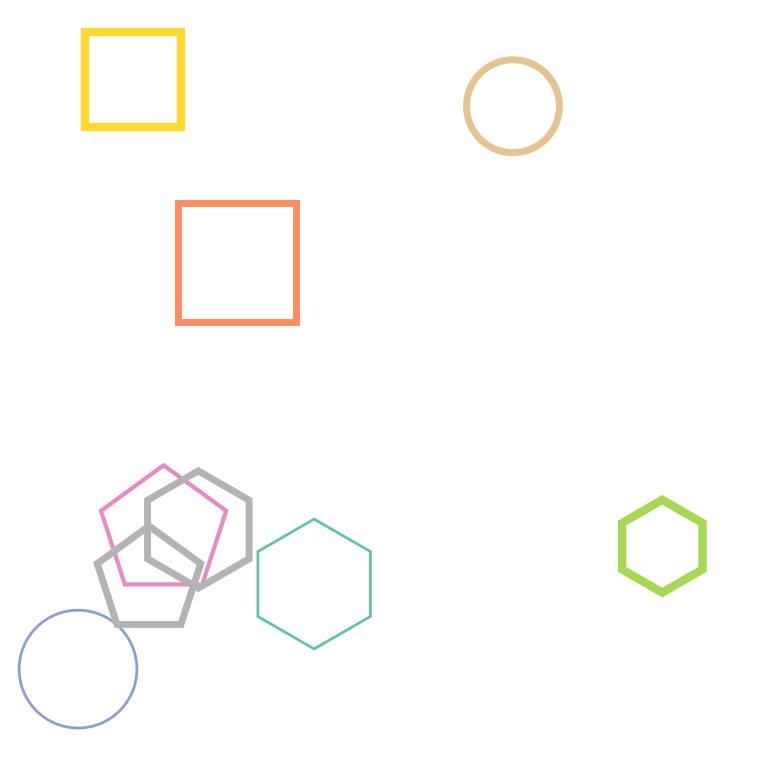[{"shape": "hexagon", "thickness": 1, "radius": 0.42, "center": [0.408, 0.242]}, {"shape": "square", "thickness": 2.5, "radius": 0.39, "center": [0.308, 0.659]}, {"shape": "circle", "thickness": 1, "radius": 0.38, "center": [0.101, 0.131]}, {"shape": "pentagon", "thickness": 1.5, "radius": 0.43, "center": [0.212, 0.31]}, {"shape": "hexagon", "thickness": 3, "radius": 0.3, "center": [0.86, 0.291]}, {"shape": "square", "thickness": 3, "radius": 0.31, "center": [0.173, 0.897]}, {"shape": "circle", "thickness": 2.5, "radius": 0.3, "center": [0.666, 0.862]}, {"shape": "hexagon", "thickness": 2.5, "radius": 0.38, "center": [0.258, 0.312]}, {"shape": "pentagon", "thickness": 2.5, "radius": 0.35, "center": [0.193, 0.246]}]